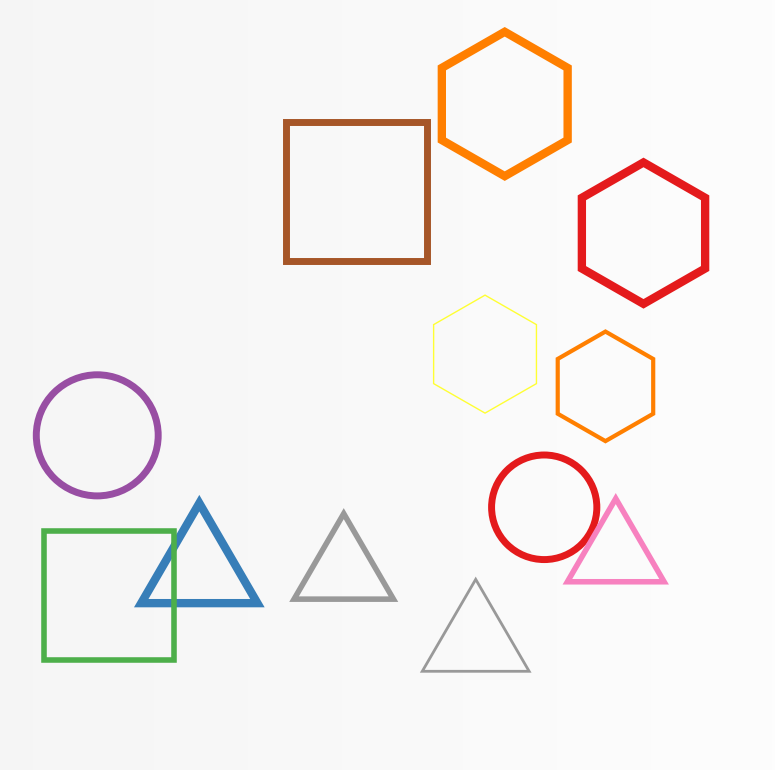[{"shape": "circle", "thickness": 2.5, "radius": 0.34, "center": [0.702, 0.341]}, {"shape": "hexagon", "thickness": 3, "radius": 0.46, "center": [0.83, 0.697]}, {"shape": "triangle", "thickness": 3, "radius": 0.43, "center": [0.257, 0.26]}, {"shape": "square", "thickness": 2, "radius": 0.42, "center": [0.14, 0.227]}, {"shape": "circle", "thickness": 2.5, "radius": 0.39, "center": [0.125, 0.435]}, {"shape": "hexagon", "thickness": 1.5, "radius": 0.36, "center": [0.781, 0.498]}, {"shape": "hexagon", "thickness": 3, "radius": 0.47, "center": [0.651, 0.865]}, {"shape": "hexagon", "thickness": 0.5, "radius": 0.38, "center": [0.626, 0.54]}, {"shape": "square", "thickness": 2.5, "radius": 0.45, "center": [0.46, 0.751]}, {"shape": "triangle", "thickness": 2, "radius": 0.36, "center": [0.795, 0.28]}, {"shape": "triangle", "thickness": 2, "radius": 0.37, "center": [0.444, 0.259]}, {"shape": "triangle", "thickness": 1, "radius": 0.4, "center": [0.614, 0.168]}]